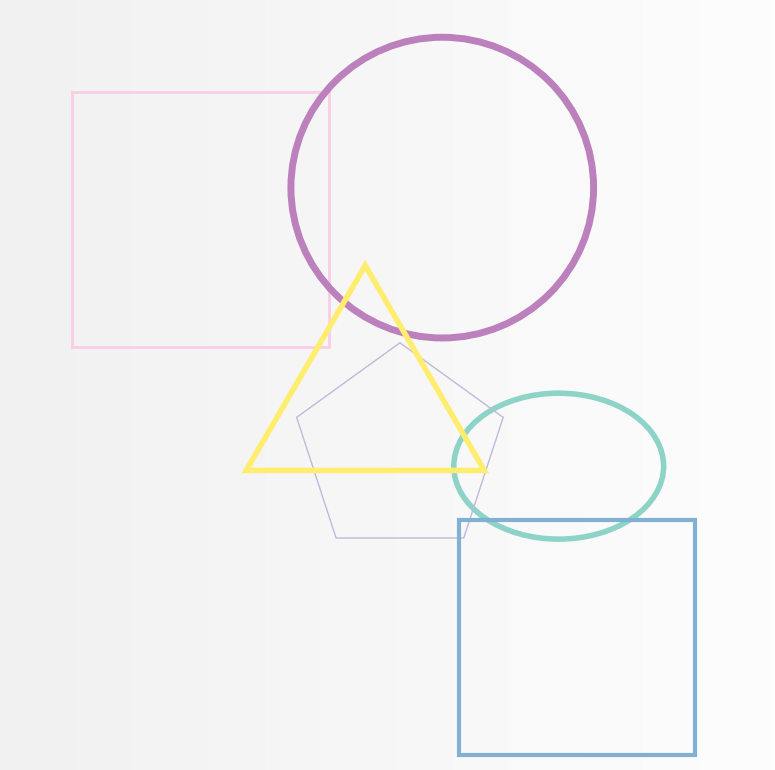[{"shape": "oval", "thickness": 2, "radius": 0.68, "center": [0.721, 0.395]}, {"shape": "pentagon", "thickness": 0.5, "radius": 0.7, "center": [0.516, 0.415]}, {"shape": "square", "thickness": 1.5, "radius": 0.76, "center": [0.744, 0.172]}, {"shape": "square", "thickness": 1, "radius": 0.83, "center": [0.259, 0.715]}, {"shape": "circle", "thickness": 2.5, "radius": 0.98, "center": [0.571, 0.756]}, {"shape": "triangle", "thickness": 2, "radius": 0.89, "center": [0.471, 0.478]}]